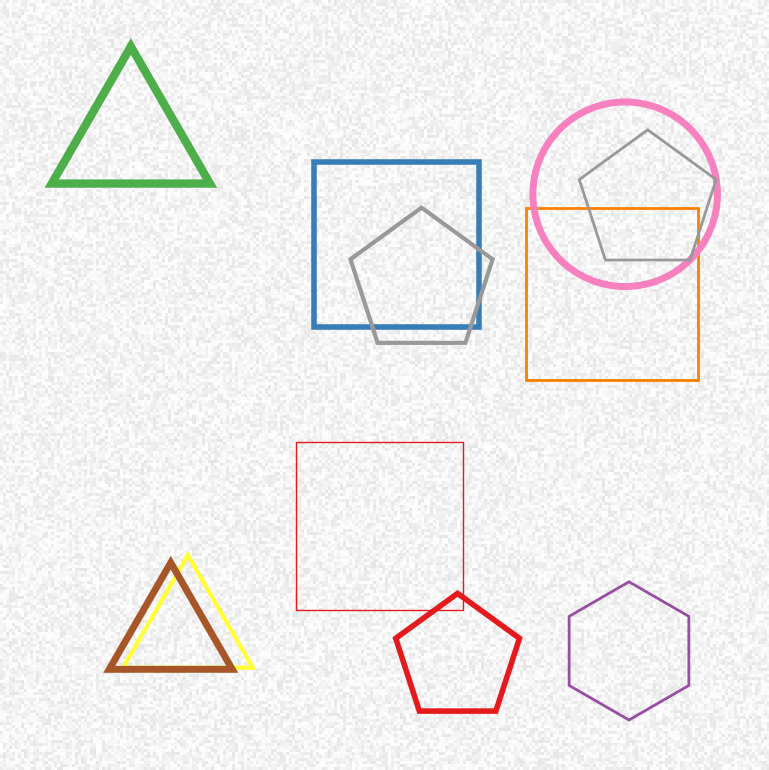[{"shape": "square", "thickness": 0.5, "radius": 0.54, "center": [0.493, 0.317]}, {"shape": "pentagon", "thickness": 2, "radius": 0.42, "center": [0.594, 0.145]}, {"shape": "square", "thickness": 2, "radius": 0.53, "center": [0.515, 0.682]}, {"shape": "triangle", "thickness": 3, "radius": 0.59, "center": [0.17, 0.821]}, {"shape": "hexagon", "thickness": 1, "radius": 0.45, "center": [0.817, 0.155]}, {"shape": "square", "thickness": 1, "radius": 0.56, "center": [0.795, 0.618]}, {"shape": "triangle", "thickness": 1.5, "radius": 0.49, "center": [0.244, 0.182]}, {"shape": "triangle", "thickness": 2.5, "radius": 0.46, "center": [0.222, 0.177]}, {"shape": "circle", "thickness": 2.5, "radius": 0.6, "center": [0.812, 0.748]}, {"shape": "pentagon", "thickness": 1, "radius": 0.47, "center": [0.841, 0.738]}, {"shape": "pentagon", "thickness": 1.5, "radius": 0.49, "center": [0.547, 0.633]}]